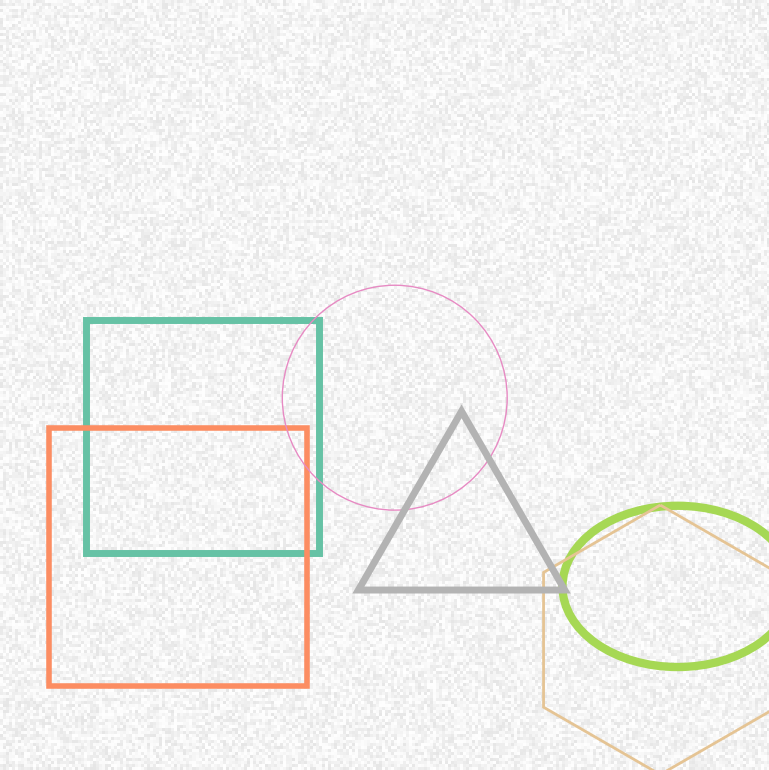[{"shape": "square", "thickness": 2.5, "radius": 0.75, "center": [0.263, 0.433]}, {"shape": "square", "thickness": 2, "radius": 0.84, "center": [0.231, 0.277]}, {"shape": "circle", "thickness": 0.5, "radius": 0.73, "center": [0.513, 0.484]}, {"shape": "oval", "thickness": 3, "radius": 0.75, "center": [0.88, 0.238]}, {"shape": "hexagon", "thickness": 1, "radius": 0.88, "center": [0.857, 0.169]}, {"shape": "triangle", "thickness": 2.5, "radius": 0.77, "center": [0.599, 0.311]}]